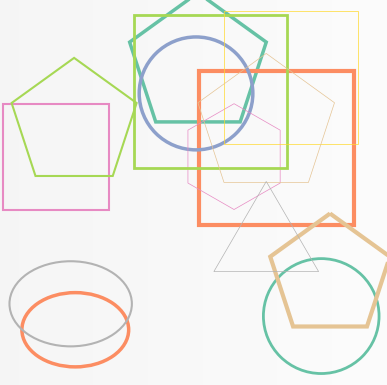[{"shape": "circle", "thickness": 2, "radius": 0.75, "center": [0.829, 0.179]}, {"shape": "pentagon", "thickness": 2.5, "radius": 0.93, "center": [0.511, 0.833]}, {"shape": "square", "thickness": 3, "radius": 1.0, "center": [0.713, 0.615]}, {"shape": "oval", "thickness": 2.5, "radius": 0.69, "center": [0.194, 0.144]}, {"shape": "circle", "thickness": 2.5, "radius": 0.73, "center": [0.506, 0.757]}, {"shape": "square", "thickness": 1.5, "radius": 0.69, "center": [0.144, 0.592]}, {"shape": "hexagon", "thickness": 0.5, "radius": 0.69, "center": [0.604, 0.593]}, {"shape": "square", "thickness": 2, "radius": 0.99, "center": [0.544, 0.762]}, {"shape": "pentagon", "thickness": 1.5, "radius": 0.85, "center": [0.191, 0.68]}, {"shape": "square", "thickness": 0.5, "radius": 0.86, "center": [0.751, 0.798]}, {"shape": "pentagon", "thickness": 0.5, "radius": 0.93, "center": [0.687, 0.676]}, {"shape": "pentagon", "thickness": 3, "radius": 0.81, "center": [0.852, 0.283]}, {"shape": "triangle", "thickness": 0.5, "radius": 0.78, "center": [0.687, 0.373]}, {"shape": "oval", "thickness": 1.5, "radius": 0.79, "center": [0.182, 0.211]}]